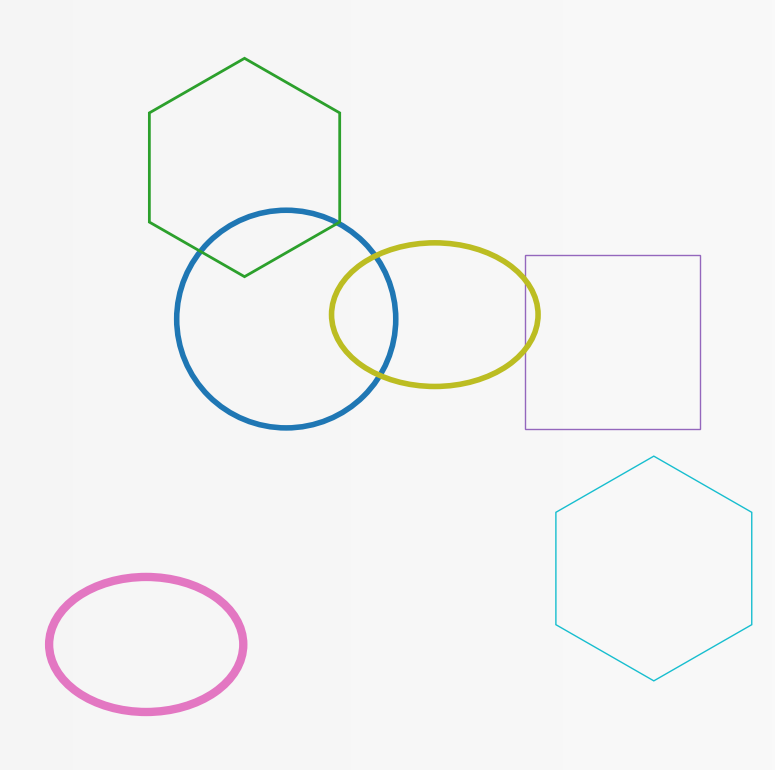[{"shape": "circle", "thickness": 2, "radius": 0.71, "center": [0.369, 0.586]}, {"shape": "hexagon", "thickness": 1, "radius": 0.71, "center": [0.316, 0.782]}, {"shape": "square", "thickness": 0.5, "radius": 0.56, "center": [0.79, 0.555]}, {"shape": "oval", "thickness": 3, "radius": 0.63, "center": [0.189, 0.163]}, {"shape": "oval", "thickness": 2, "radius": 0.67, "center": [0.561, 0.591]}, {"shape": "hexagon", "thickness": 0.5, "radius": 0.73, "center": [0.844, 0.262]}]